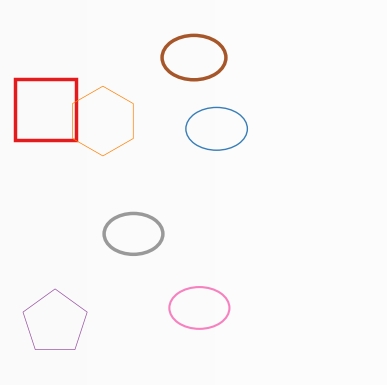[{"shape": "square", "thickness": 2.5, "radius": 0.4, "center": [0.117, 0.716]}, {"shape": "oval", "thickness": 1, "radius": 0.4, "center": [0.559, 0.665]}, {"shape": "pentagon", "thickness": 0.5, "radius": 0.44, "center": [0.142, 0.162]}, {"shape": "hexagon", "thickness": 0.5, "radius": 0.45, "center": [0.266, 0.686]}, {"shape": "oval", "thickness": 2.5, "radius": 0.41, "center": [0.501, 0.85]}, {"shape": "oval", "thickness": 1.5, "radius": 0.39, "center": [0.515, 0.2]}, {"shape": "oval", "thickness": 2.5, "radius": 0.38, "center": [0.345, 0.392]}]